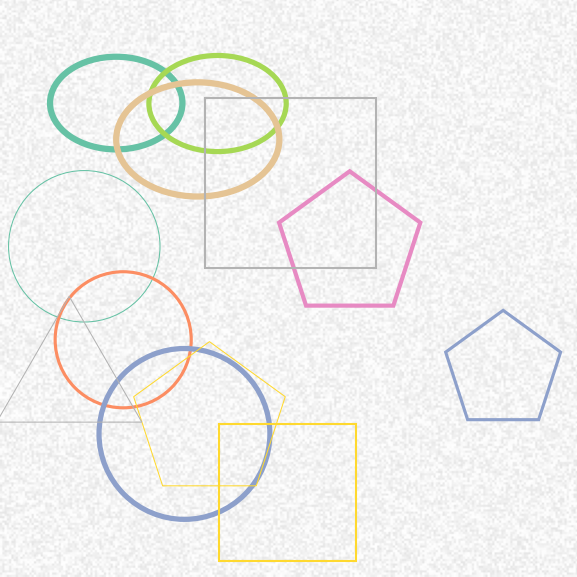[{"shape": "oval", "thickness": 3, "radius": 0.57, "center": [0.201, 0.821]}, {"shape": "circle", "thickness": 0.5, "radius": 0.66, "center": [0.146, 0.573]}, {"shape": "circle", "thickness": 1.5, "radius": 0.59, "center": [0.213, 0.411]}, {"shape": "circle", "thickness": 2.5, "radius": 0.74, "center": [0.319, 0.248]}, {"shape": "pentagon", "thickness": 1.5, "radius": 0.52, "center": [0.871, 0.357]}, {"shape": "pentagon", "thickness": 2, "radius": 0.64, "center": [0.606, 0.574]}, {"shape": "oval", "thickness": 2.5, "radius": 0.59, "center": [0.377, 0.82]}, {"shape": "pentagon", "thickness": 0.5, "radius": 0.69, "center": [0.363, 0.27]}, {"shape": "square", "thickness": 1, "radius": 0.59, "center": [0.498, 0.146]}, {"shape": "oval", "thickness": 3, "radius": 0.71, "center": [0.342, 0.758]}, {"shape": "square", "thickness": 1, "radius": 0.74, "center": [0.503, 0.682]}, {"shape": "triangle", "thickness": 0.5, "radius": 0.73, "center": [0.12, 0.341]}]